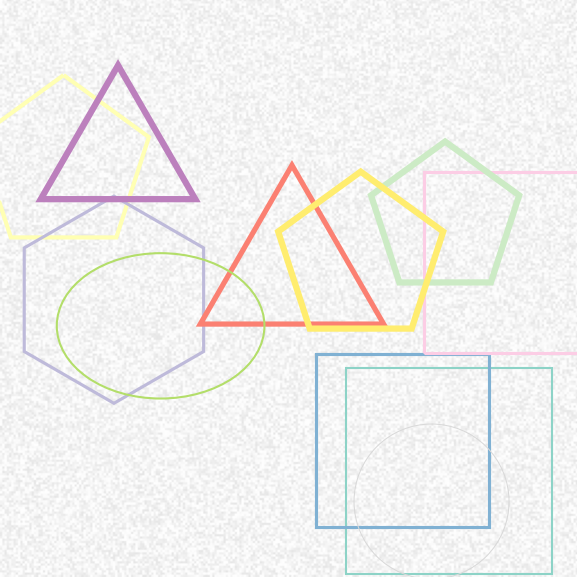[{"shape": "square", "thickness": 1, "radius": 0.89, "center": [0.777, 0.184]}, {"shape": "pentagon", "thickness": 2, "radius": 0.78, "center": [0.11, 0.714]}, {"shape": "hexagon", "thickness": 1.5, "radius": 0.9, "center": [0.197, 0.48]}, {"shape": "triangle", "thickness": 2.5, "radius": 0.92, "center": [0.506, 0.53]}, {"shape": "square", "thickness": 1.5, "radius": 0.75, "center": [0.697, 0.236]}, {"shape": "oval", "thickness": 1, "radius": 0.9, "center": [0.278, 0.435]}, {"shape": "square", "thickness": 1.5, "radius": 0.78, "center": [0.891, 0.544]}, {"shape": "circle", "thickness": 0.5, "radius": 0.67, "center": [0.747, 0.131]}, {"shape": "triangle", "thickness": 3, "radius": 0.77, "center": [0.204, 0.732]}, {"shape": "pentagon", "thickness": 3, "radius": 0.67, "center": [0.771, 0.619]}, {"shape": "pentagon", "thickness": 3, "radius": 0.75, "center": [0.625, 0.552]}]